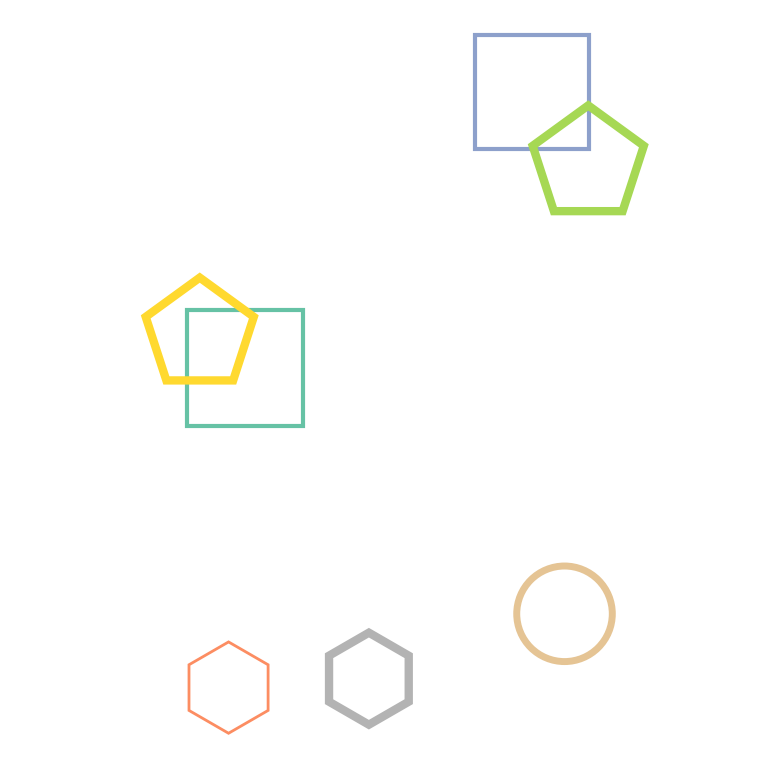[{"shape": "square", "thickness": 1.5, "radius": 0.38, "center": [0.319, 0.523]}, {"shape": "hexagon", "thickness": 1, "radius": 0.3, "center": [0.297, 0.107]}, {"shape": "square", "thickness": 1.5, "radius": 0.37, "center": [0.691, 0.88]}, {"shape": "pentagon", "thickness": 3, "radius": 0.38, "center": [0.764, 0.787]}, {"shape": "pentagon", "thickness": 3, "radius": 0.37, "center": [0.259, 0.566]}, {"shape": "circle", "thickness": 2.5, "radius": 0.31, "center": [0.733, 0.203]}, {"shape": "hexagon", "thickness": 3, "radius": 0.3, "center": [0.479, 0.119]}]